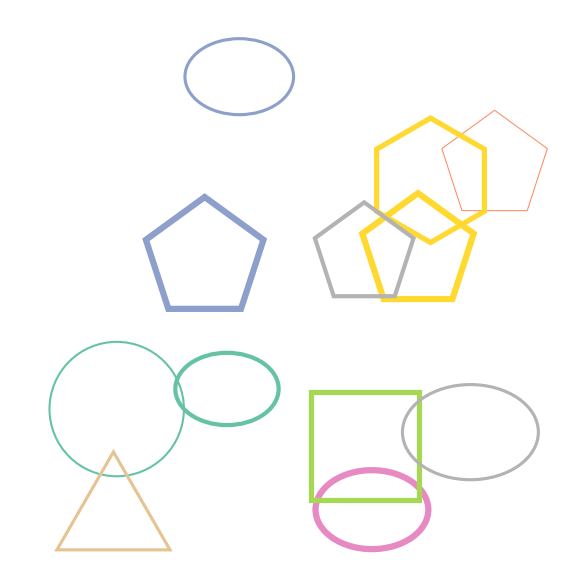[{"shape": "oval", "thickness": 2, "radius": 0.45, "center": [0.393, 0.326]}, {"shape": "circle", "thickness": 1, "radius": 0.58, "center": [0.202, 0.291]}, {"shape": "pentagon", "thickness": 0.5, "radius": 0.48, "center": [0.856, 0.712]}, {"shape": "pentagon", "thickness": 3, "radius": 0.54, "center": [0.354, 0.551]}, {"shape": "oval", "thickness": 1.5, "radius": 0.47, "center": [0.414, 0.866]}, {"shape": "oval", "thickness": 3, "radius": 0.49, "center": [0.644, 0.117]}, {"shape": "square", "thickness": 2.5, "radius": 0.47, "center": [0.632, 0.226]}, {"shape": "pentagon", "thickness": 3, "radius": 0.51, "center": [0.724, 0.563]}, {"shape": "hexagon", "thickness": 2.5, "radius": 0.54, "center": [0.745, 0.687]}, {"shape": "triangle", "thickness": 1.5, "radius": 0.57, "center": [0.196, 0.104]}, {"shape": "pentagon", "thickness": 2, "radius": 0.45, "center": [0.631, 0.559]}, {"shape": "oval", "thickness": 1.5, "radius": 0.59, "center": [0.815, 0.251]}]